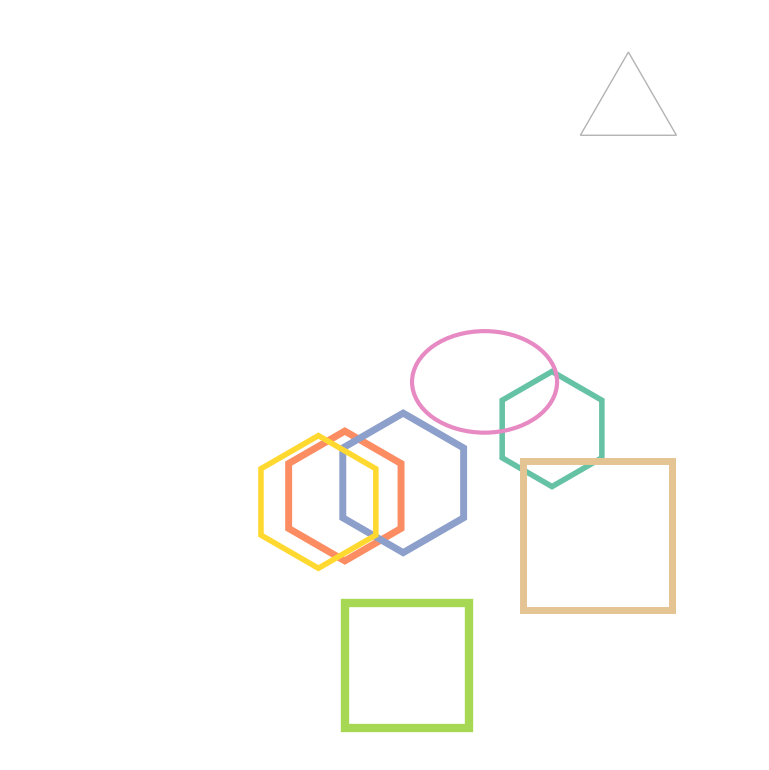[{"shape": "hexagon", "thickness": 2, "radius": 0.37, "center": [0.717, 0.443]}, {"shape": "hexagon", "thickness": 2.5, "radius": 0.42, "center": [0.448, 0.356]}, {"shape": "hexagon", "thickness": 2.5, "radius": 0.45, "center": [0.524, 0.373]}, {"shape": "oval", "thickness": 1.5, "radius": 0.47, "center": [0.629, 0.504]}, {"shape": "square", "thickness": 3, "radius": 0.4, "center": [0.528, 0.136]}, {"shape": "hexagon", "thickness": 2, "radius": 0.43, "center": [0.413, 0.348]}, {"shape": "square", "thickness": 2.5, "radius": 0.48, "center": [0.775, 0.304]}, {"shape": "triangle", "thickness": 0.5, "radius": 0.36, "center": [0.816, 0.86]}]